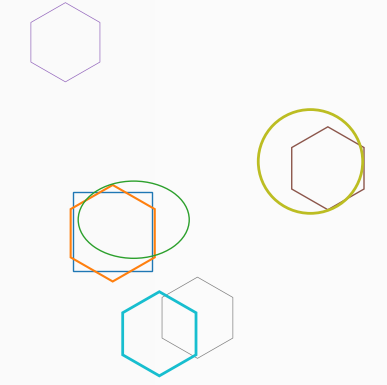[{"shape": "square", "thickness": 1, "radius": 0.51, "center": [0.29, 0.399]}, {"shape": "hexagon", "thickness": 1.5, "radius": 0.63, "center": [0.291, 0.394]}, {"shape": "oval", "thickness": 1, "radius": 0.72, "center": [0.345, 0.429]}, {"shape": "hexagon", "thickness": 0.5, "radius": 0.51, "center": [0.169, 0.89]}, {"shape": "hexagon", "thickness": 1, "radius": 0.54, "center": [0.846, 0.563]}, {"shape": "hexagon", "thickness": 0.5, "radius": 0.53, "center": [0.51, 0.175]}, {"shape": "circle", "thickness": 2, "radius": 0.67, "center": [0.801, 0.581]}, {"shape": "hexagon", "thickness": 2, "radius": 0.55, "center": [0.411, 0.133]}]